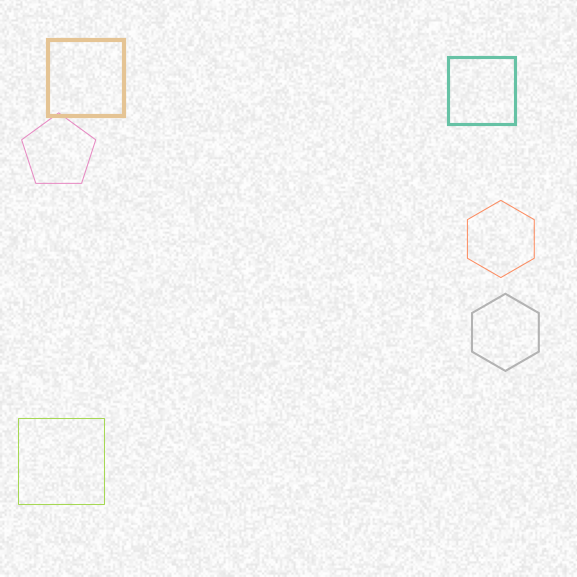[{"shape": "square", "thickness": 1.5, "radius": 0.29, "center": [0.834, 0.843]}, {"shape": "hexagon", "thickness": 0.5, "radius": 0.33, "center": [0.867, 0.585]}, {"shape": "pentagon", "thickness": 0.5, "radius": 0.34, "center": [0.102, 0.736]}, {"shape": "square", "thickness": 0.5, "radius": 0.37, "center": [0.106, 0.201]}, {"shape": "square", "thickness": 2, "radius": 0.33, "center": [0.149, 0.864]}, {"shape": "hexagon", "thickness": 1, "radius": 0.33, "center": [0.875, 0.424]}]